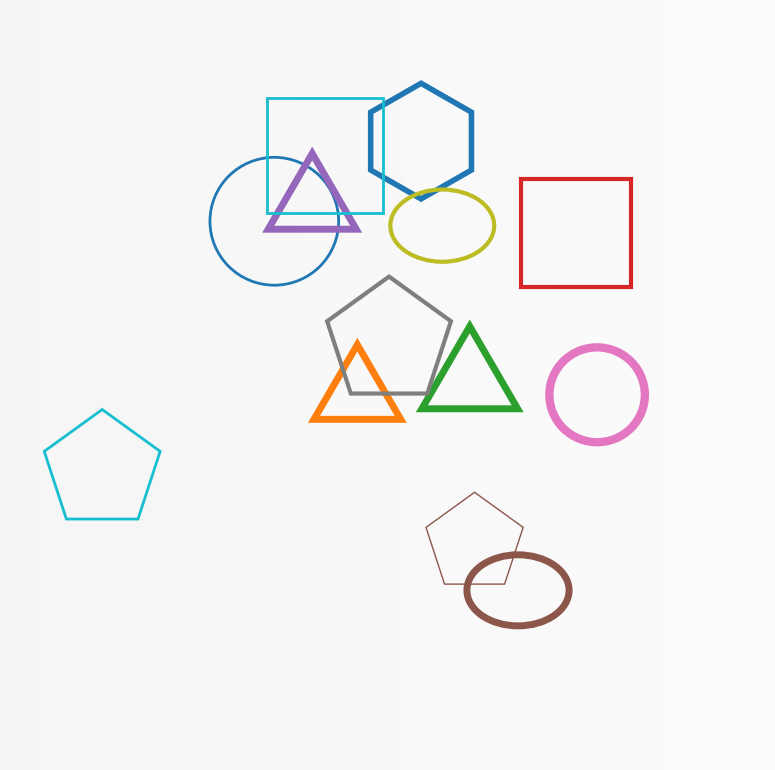[{"shape": "circle", "thickness": 1, "radius": 0.42, "center": [0.354, 0.713]}, {"shape": "hexagon", "thickness": 2, "radius": 0.38, "center": [0.543, 0.817]}, {"shape": "triangle", "thickness": 2.5, "radius": 0.32, "center": [0.461, 0.488]}, {"shape": "triangle", "thickness": 2.5, "radius": 0.36, "center": [0.606, 0.505]}, {"shape": "square", "thickness": 1.5, "radius": 0.35, "center": [0.743, 0.697]}, {"shape": "triangle", "thickness": 2.5, "radius": 0.33, "center": [0.403, 0.735]}, {"shape": "pentagon", "thickness": 0.5, "radius": 0.33, "center": [0.612, 0.295]}, {"shape": "oval", "thickness": 2.5, "radius": 0.33, "center": [0.668, 0.233]}, {"shape": "circle", "thickness": 3, "radius": 0.31, "center": [0.77, 0.487]}, {"shape": "pentagon", "thickness": 1.5, "radius": 0.42, "center": [0.502, 0.557]}, {"shape": "oval", "thickness": 1.5, "radius": 0.34, "center": [0.571, 0.707]}, {"shape": "pentagon", "thickness": 1, "radius": 0.39, "center": [0.132, 0.39]}, {"shape": "square", "thickness": 1, "radius": 0.37, "center": [0.42, 0.798]}]